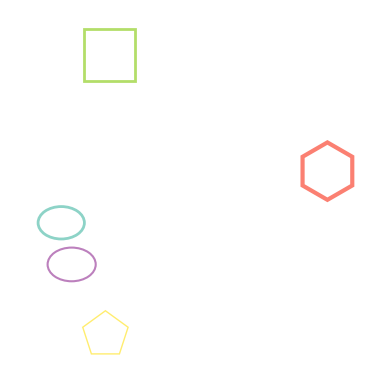[{"shape": "oval", "thickness": 2, "radius": 0.3, "center": [0.159, 0.421]}, {"shape": "hexagon", "thickness": 3, "radius": 0.37, "center": [0.85, 0.556]}, {"shape": "square", "thickness": 2, "radius": 0.33, "center": [0.285, 0.858]}, {"shape": "oval", "thickness": 1.5, "radius": 0.31, "center": [0.186, 0.313]}, {"shape": "pentagon", "thickness": 1, "radius": 0.31, "center": [0.274, 0.131]}]